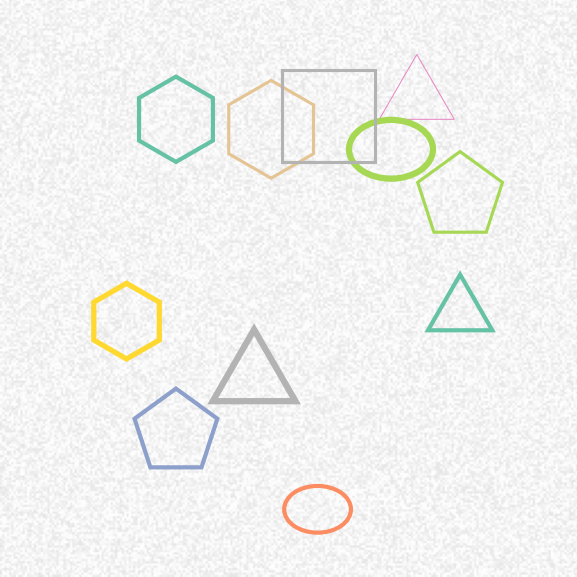[{"shape": "triangle", "thickness": 2, "radius": 0.32, "center": [0.797, 0.459]}, {"shape": "hexagon", "thickness": 2, "radius": 0.37, "center": [0.305, 0.793]}, {"shape": "oval", "thickness": 2, "radius": 0.29, "center": [0.55, 0.117]}, {"shape": "pentagon", "thickness": 2, "radius": 0.38, "center": [0.305, 0.251]}, {"shape": "triangle", "thickness": 0.5, "radius": 0.38, "center": [0.722, 0.83]}, {"shape": "pentagon", "thickness": 1.5, "radius": 0.39, "center": [0.797, 0.659]}, {"shape": "oval", "thickness": 3, "radius": 0.36, "center": [0.677, 0.741]}, {"shape": "hexagon", "thickness": 2.5, "radius": 0.33, "center": [0.219, 0.443]}, {"shape": "hexagon", "thickness": 1.5, "radius": 0.42, "center": [0.469, 0.775]}, {"shape": "triangle", "thickness": 3, "radius": 0.41, "center": [0.44, 0.346]}, {"shape": "square", "thickness": 1.5, "radius": 0.4, "center": [0.569, 0.798]}]